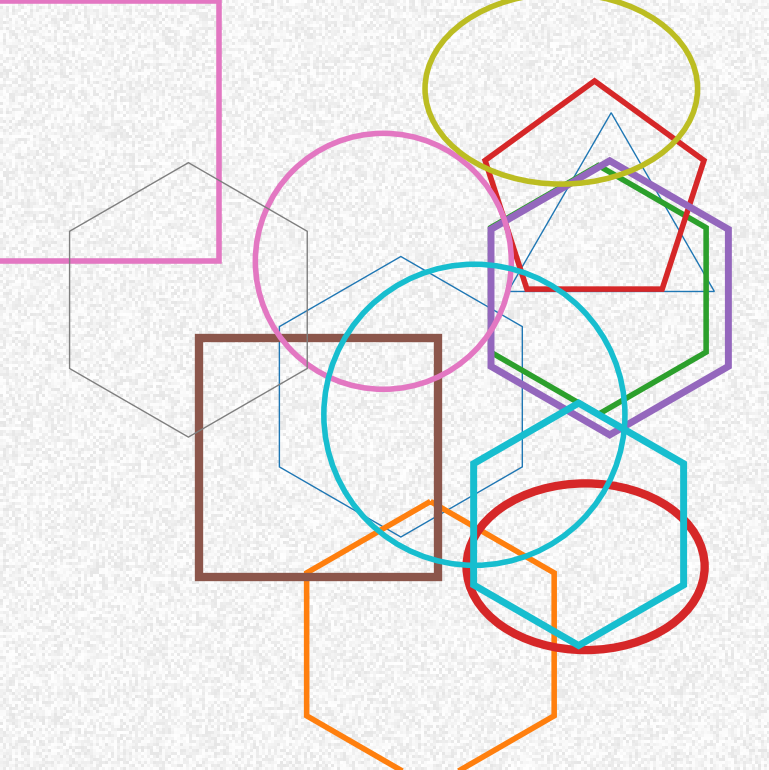[{"shape": "hexagon", "thickness": 0.5, "radius": 0.91, "center": [0.521, 0.485]}, {"shape": "triangle", "thickness": 0.5, "radius": 0.77, "center": [0.794, 0.699]}, {"shape": "hexagon", "thickness": 2, "radius": 0.93, "center": [0.559, 0.163]}, {"shape": "hexagon", "thickness": 2, "radius": 0.81, "center": [0.777, 0.623]}, {"shape": "pentagon", "thickness": 2, "radius": 0.75, "center": [0.772, 0.745]}, {"shape": "oval", "thickness": 3, "radius": 0.77, "center": [0.761, 0.264]}, {"shape": "hexagon", "thickness": 2.5, "radius": 0.89, "center": [0.792, 0.613]}, {"shape": "square", "thickness": 3, "radius": 0.78, "center": [0.414, 0.406]}, {"shape": "square", "thickness": 2, "radius": 0.85, "center": [0.115, 0.83]}, {"shape": "circle", "thickness": 2, "radius": 0.83, "center": [0.498, 0.661]}, {"shape": "hexagon", "thickness": 0.5, "radius": 0.89, "center": [0.245, 0.611]}, {"shape": "oval", "thickness": 2, "radius": 0.88, "center": [0.729, 0.885]}, {"shape": "hexagon", "thickness": 2.5, "radius": 0.79, "center": [0.751, 0.319]}, {"shape": "circle", "thickness": 2, "radius": 0.98, "center": [0.616, 0.461]}]